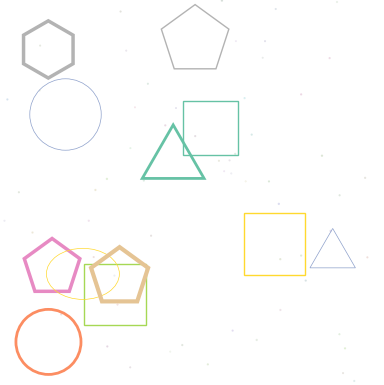[{"shape": "square", "thickness": 1, "radius": 0.36, "center": [0.546, 0.667]}, {"shape": "triangle", "thickness": 2, "radius": 0.46, "center": [0.45, 0.583]}, {"shape": "circle", "thickness": 2, "radius": 0.42, "center": [0.126, 0.112]}, {"shape": "circle", "thickness": 0.5, "radius": 0.46, "center": [0.17, 0.703]}, {"shape": "triangle", "thickness": 0.5, "radius": 0.34, "center": [0.864, 0.338]}, {"shape": "pentagon", "thickness": 2.5, "radius": 0.38, "center": [0.135, 0.305]}, {"shape": "square", "thickness": 1, "radius": 0.4, "center": [0.298, 0.235]}, {"shape": "square", "thickness": 1, "radius": 0.4, "center": [0.713, 0.367]}, {"shape": "oval", "thickness": 0.5, "radius": 0.47, "center": [0.215, 0.289]}, {"shape": "pentagon", "thickness": 3, "radius": 0.39, "center": [0.311, 0.28]}, {"shape": "hexagon", "thickness": 2.5, "radius": 0.37, "center": [0.125, 0.872]}, {"shape": "pentagon", "thickness": 1, "radius": 0.46, "center": [0.507, 0.896]}]